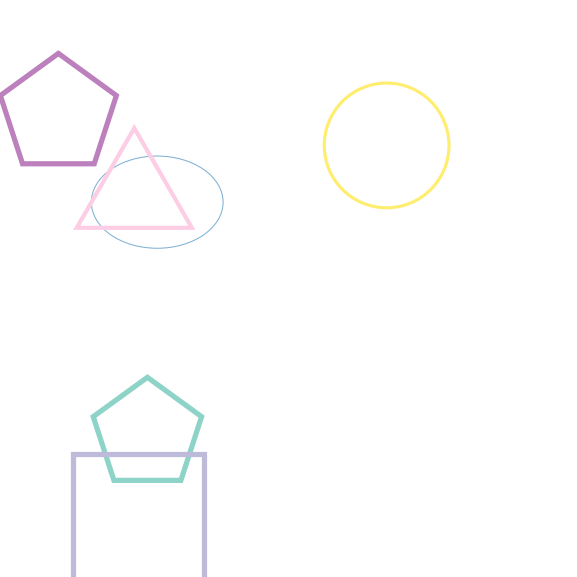[{"shape": "pentagon", "thickness": 2.5, "radius": 0.49, "center": [0.255, 0.247]}, {"shape": "square", "thickness": 2.5, "radius": 0.57, "center": [0.24, 0.1]}, {"shape": "oval", "thickness": 0.5, "radius": 0.57, "center": [0.272, 0.649]}, {"shape": "triangle", "thickness": 2, "radius": 0.58, "center": [0.233, 0.662]}, {"shape": "pentagon", "thickness": 2.5, "radius": 0.53, "center": [0.101, 0.801]}, {"shape": "circle", "thickness": 1.5, "radius": 0.54, "center": [0.669, 0.747]}]